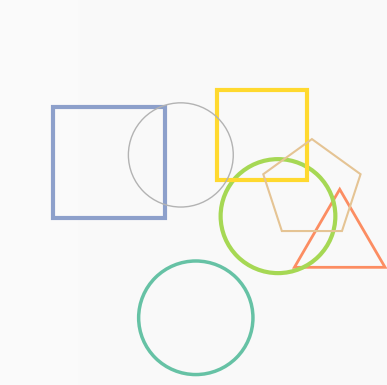[{"shape": "circle", "thickness": 2.5, "radius": 0.74, "center": [0.505, 0.175]}, {"shape": "triangle", "thickness": 2, "radius": 0.68, "center": [0.877, 0.373]}, {"shape": "square", "thickness": 3, "radius": 0.72, "center": [0.281, 0.578]}, {"shape": "circle", "thickness": 3, "radius": 0.74, "center": [0.717, 0.439]}, {"shape": "square", "thickness": 3, "radius": 0.58, "center": [0.676, 0.649]}, {"shape": "pentagon", "thickness": 1.5, "radius": 0.66, "center": [0.805, 0.507]}, {"shape": "circle", "thickness": 1, "radius": 0.68, "center": [0.467, 0.598]}]